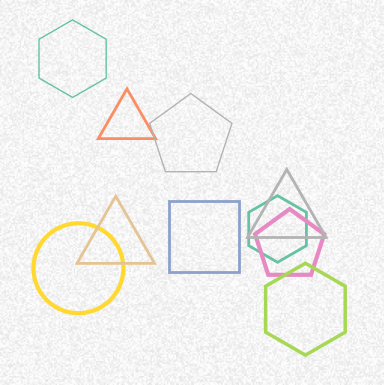[{"shape": "hexagon", "thickness": 2, "radius": 0.43, "center": [0.721, 0.405]}, {"shape": "hexagon", "thickness": 1, "radius": 0.5, "center": [0.189, 0.848]}, {"shape": "triangle", "thickness": 2, "radius": 0.43, "center": [0.33, 0.683]}, {"shape": "square", "thickness": 2, "radius": 0.46, "center": [0.53, 0.385]}, {"shape": "pentagon", "thickness": 3, "radius": 0.47, "center": [0.752, 0.363]}, {"shape": "hexagon", "thickness": 2.5, "radius": 0.6, "center": [0.793, 0.197]}, {"shape": "circle", "thickness": 3, "radius": 0.58, "center": [0.204, 0.303]}, {"shape": "triangle", "thickness": 2, "radius": 0.58, "center": [0.301, 0.374]}, {"shape": "pentagon", "thickness": 1, "radius": 0.56, "center": [0.496, 0.645]}, {"shape": "triangle", "thickness": 2, "radius": 0.59, "center": [0.745, 0.442]}]